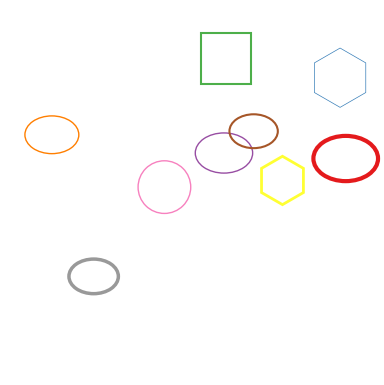[{"shape": "oval", "thickness": 3, "radius": 0.42, "center": [0.898, 0.588]}, {"shape": "hexagon", "thickness": 0.5, "radius": 0.39, "center": [0.883, 0.798]}, {"shape": "square", "thickness": 1.5, "radius": 0.33, "center": [0.588, 0.848]}, {"shape": "oval", "thickness": 1, "radius": 0.37, "center": [0.582, 0.603]}, {"shape": "oval", "thickness": 1, "radius": 0.35, "center": [0.135, 0.65]}, {"shape": "hexagon", "thickness": 2, "radius": 0.31, "center": [0.734, 0.531]}, {"shape": "oval", "thickness": 1.5, "radius": 0.31, "center": [0.659, 0.659]}, {"shape": "circle", "thickness": 1, "radius": 0.34, "center": [0.427, 0.514]}, {"shape": "oval", "thickness": 2.5, "radius": 0.32, "center": [0.243, 0.282]}]